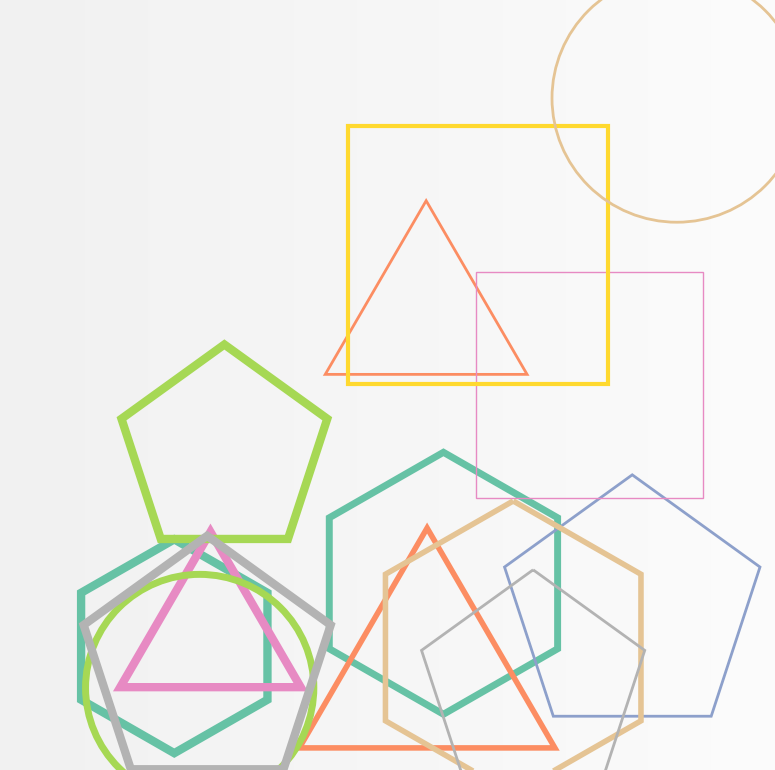[{"shape": "hexagon", "thickness": 3, "radius": 0.69, "center": [0.225, 0.161]}, {"shape": "hexagon", "thickness": 2.5, "radius": 0.85, "center": [0.572, 0.243]}, {"shape": "triangle", "thickness": 2, "radius": 0.95, "center": [0.551, 0.124]}, {"shape": "triangle", "thickness": 1, "radius": 0.75, "center": [0.55, 0.589]}, {"shape": "pentagon", "thickness": 1, "radius": 0.87, "center": [0.816, 0.21]}, {"shape": "triangle", "thickness": 3, "radius": 0.67, "center": [0.272, 0.175]}, {"shape": "square", "thickness": 0.5, "radius": 0.73, "center": [0.761, 0.5]}, {"shape": "circle", "thickness": 2.5, "radius": 0.74, "center": [0.258, 0.107]}, {"shape": "pentagon", "thickness": 3, "radius": 0.7, "center": [0.29, 0.413]}, {"shape": "square", "thickness": 1.5, "radius": 0.84, "center": [0.617, 0.668]}, {"shape": "circle", "thickness": 1, "radius": 0.81, "center": [0.873, 0.872]}, {"shape": "hexagon", "thickness": 2, "radius": 0.95, "center": [0.662, 0.159]}, {"shape": "pentagon", "thickness": 3, "radius": 0.84, "center": [0.267, 0.137]}, {"shape": "pentagon", "thickness": 1, "radius": 0.76, "center": [0.688, 0.109]}]